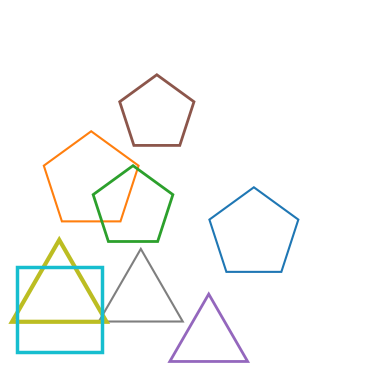[{"shape": "pentagon", "thickness": 1.5, "radius": 0.61, "center": [0.659, 0.392]}, {"shape": "pentagon", "thickness": 1.5, "radius": 0.65, "center": [0.237, 0.53]}, {"shape": "pentagon", "thickness": 2, "radius": 0.54, "center": [0.346, 0.461]}, {"shape": "triangle", "thickness": 2, "radius": 0.58, "center": [0.542, 0.119]}, {"shape": "pentagon", "thickness": 2, "radius": 0.51, "center": [0.407, 0.704]}, {"shape": "triangle", "thickness": 1.5, "radius": 0.63, "center": [0.366, 0.228]}, {"shape": "triangle", "thickness": 3, "radius": 0.71, "center": [0.154, 0.235]}, {"shape": "square", "thickness": 2.5, "radius": 0.55, "center": [0.154, 0.196]}]